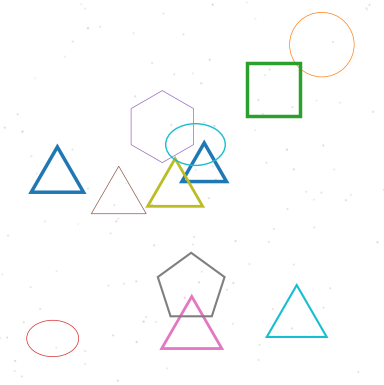[{"shape": "triangle", "thickness": 2.5, "radius": 0.33, "center": [0.53, 0.562]}, {"shape": "triangle", "thickness": 2.5, "radius": 0.39, "center": [0.149, 0.54]}, {"shape": "circle", "thickness": 0.5, "radius": 0.42, "center": [0.836, 0.884]}, {"shape": "square", "thickness": 2.5, "radius": 0.34, "center": [0.711, 0.768]}, {"shape": "oval", "thickness": 0.5, "radius": 0.34, "center": [0.137, 0.121]}, {"shape": "hexagon", "thickness": 0.5, "radius": 0.47, "center": [0.422, 0.671]}, {"shape": "triangle", "thickness": 0.5, "radius": 0.41, "center": [0.308, 0.486]}, {"shape": "triangle", "thickness": 2, "radius": 0.45, "center": [0.498, 0.14]}, {"shape": "pentagon", "thickness": 1.5, "radius": 0.46, "center": [0.497, 0.252]}, {"shape": "triangle", "thickness": 2, "radius": 0.41, "center": [0.455, 0.505]}, {"shape": "oval", "thickness": 1, "radius": 0.39, "center": [0.508, 0.625]}, {"shape": "triangle", "thickness": 1.5, "radius": 0.45, "center": [0.771, 0.17]}]